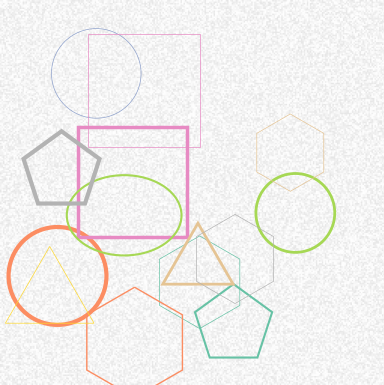[{"shape": "pentagon", "thickness": 1.5, "radius": 0.53, "center": [0.607, 0.157]}, {"shape": "hexagon", "thickness": 0.5, "radius": 0.6, "center": [0.519, 0.267]}, {"shape": "hexagon", "thickness": 1, "radius": 0.72, "center": [0.35, 0.111]}, {"shape": "circle", "thickness": 3, "radius": 0.64, "center": [0.149, 0.283]}, {"shape": "circle", "thickness": 0.5, "radius": 0.58, "center": [0.25, 0.809]}, {"shape": "square", "thickness": 0.5, "radius": 0.73, "center": [0.373, 0.765]}, {"shape": "square", "thickness": 2.5, "radius": 0.71, "center": [0.345, 0.527]}, {"shape": "oval", "thickness": 1.5, "radius": 0.74, "center": [0.322, 0.441]}, {"shape": "circle", "thickness": 2, "radius": 0.51, "center": [0.767, 0.447]}, {"shape": "triangle", "thickness": 0.5, "radius": 0.66, "center": [0.129, 0.227]}, {"shape": "triangle", "thickness": 2, "radius": 0.53, "center": [0.514, 0.315]}, {"shape": "hexagon", "thickness": 0.5, "radius": 0.5, "center": [0.754, 0.603]}, {"shape": "hexagon", "thickness": 0.5, "radius": 0.58, "center": [0.61, 0.327]}, {"shape": "pentagon", "thickness": 3, "radius": 0.52, "center": [0.16, 0.555]}]